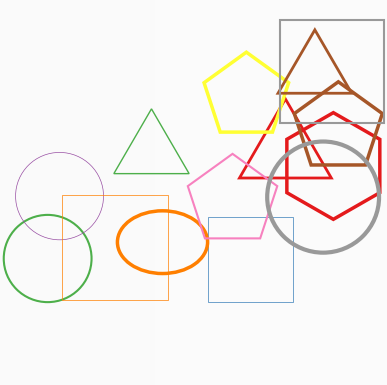[{"shape": "triangle", "thickness": 2, "radius": 0.68, "center": [0.737, 0.606]}, {"shape": "hexagon", "thickness": 2.5, "radius": 0.69, "center": [0.86, 0.569]}, {"shape": "square", "thickness": 0.5, "radius": 0.55, "center": [0.647, 0.326]}, {"shape": "triangle", "thickness": 1, "radius": 0.56, "center": [0.391, 0.605]}, {"shape": "circle", "thickness": 1.5, "radius": 0.57, "center": [0.123, 0.329]}, {"shape": "circle", "thickness": 0.5, "radius": 0.57, "center": [0.154, 0.491]}, {"shape": "square", "thickness": 0.5, "radius": 0.69, "center": [0.297, 0.357]}, {"shape": "oval", "thickness": 2.5, "radius": 0.58, "center": [0.419, 0.371]}, {"shape": "pentagon", "thickness": 2.5, "radius": 0.57, "center": [0.636, 0.75]}, {"shape": "triangle", "thickness": 2, "radius": 0.55, "center": [0.813, 0.813]}, {"shape": "pentagon", "thickness": 2.5, "radius": 0.6, "center": [0.873, 0.668]}, {"shape": "pentagon", "thickness": 1.5, "radius": 0.61, "center": [0.6, 0.479]}, {"shape": "circle", "thickness": 3, "radius": 0.72, "center": [0.834, 0.488]}, {"shape": "square", "thickness": 1.5, "radius": 0.67, "center": [0.857, 0.814]}]